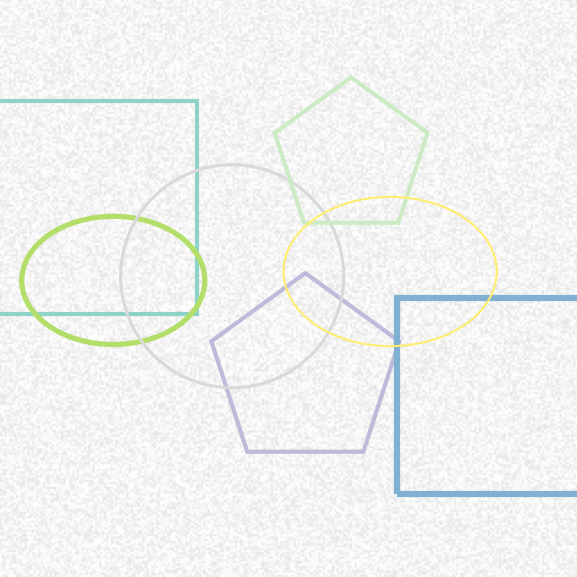[{"shape": "square", "thickness": 2, "radius": 0.92, "center": [0.158, 0.64]}, {"shape": "pentagon", "thickness": 2, "radius": 0.86, "center": [0.529, 0.355]}, {"shape": "square", "thickness": 3, "radius": 0.85, "center": [0.858, 0.313]}, {"shape": "oval", "thickness": 2.5, "radius": 0.79, "center": [0.196, 0.514]}, {"shape": "circle", "thickness": 1.5, "radius": 0.97, "center": [0.402, 0.521]}, {"shape": "pentagon", "thickness": 2, "radius": 0.7, "center": [0.608, 0.726]}, {"shape": "oval", "thickness": 1, "radius": 0.92, "center": [0.676, 0.529]}]